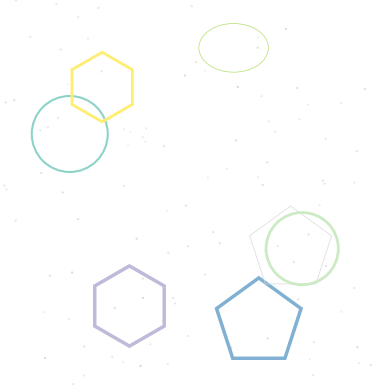[{"shape": "circle", "thickness": 1.5, "radius": 0.49, "center": [0.181, 0.652]}, {"shape": "hexagon", "thickness": 2.5, "radius": 0.52, "center": [0.336, 0.205]}, {"shape": "pentagon", "thickness": 2.5, "radius": 0.58, "center": [0.672, 0.163]}, {"shape": "oval", "thickness": 0.5, "radius": 0.45, "center": [0.607, 0.876]}, {"shape": "pentagon", "thickness": 0.5, "radius": 0.56, "center": [0.755, 0.353]}, {"shape": "circle", "thickness": 2, "radius": 0.47, "center": [0.785, 0.354]}, {"shape": "hexagon", "thickness": 2, "radius": 0.45, "center": [0.265, 0.774]}]